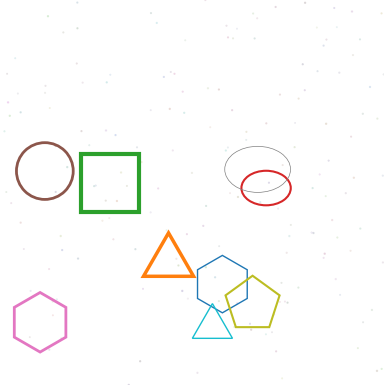[{"shape": "hexagon", "thickness": 1, "radius": 0.37, "center": [0.578, 0.262]}, {"shape": "triangle", "thickness": 2.5, "radius": 0.38, "center": [0.438, 0.32]}, {"shape": "square", "thickness": 3, "radius": 0.38, "center": [0.285, 0.525]}, {"shape": "oval", "thickness": 1.5, "radius": 0.32, "center": [0.691, 0.512]}, {"shape": "circle", "thickness": 2, "radius": 0.37, "center": [0.116, 0.556]}, {"shape": "hexagon", "thickness": 2, "radius": 0.39, "center": [0.104, 0.163]}, {"shape": "oval", "thickness": 0.5, "radius": 0.43, "center": [0.669, 0.56]}, {"shape": "pentagon", "thickness": 1.5, "radius": 0.37, "center": [0.656, 0.21]}, {"shape": "triangle", "thickness": 1, "radius": 0.3, "center": [0.552, 0.151]}]